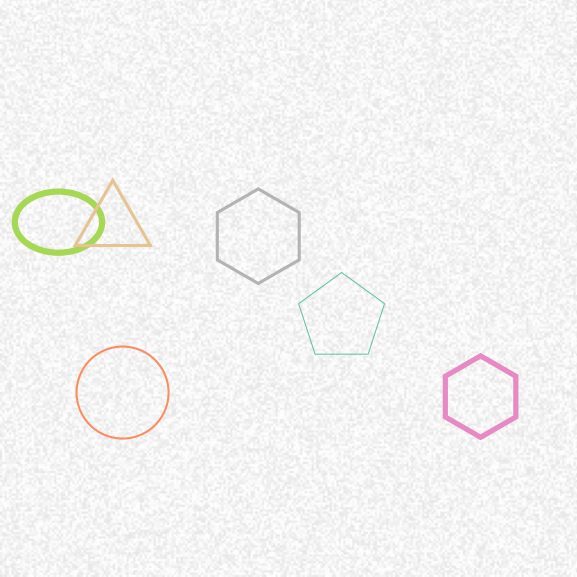[{"shape": "pentagon", "thickness": 0.5, "radius": 0.39, "center": [0.592, 0.449]}, {"shape": "circle", "thickness": 1, "radius": 0.4, "center": [0.212, 0.319]}, {"shape": "hexagon", "thickness": 2.5, "radius": 0.35, "center": [0.832, 0.312]}, {"shape": "oval", "thickness": 3, "radius": 0.38, "center": [0.101, 0.614]}, {"shape": "triangle", "thickness": 1.5, "radius": 0.38, "center": [0.195, 0.612]}, {"shape": "hexagon", "thickness": 1.5, "radius": 0.41, "center": [0.447, 0.59]}]